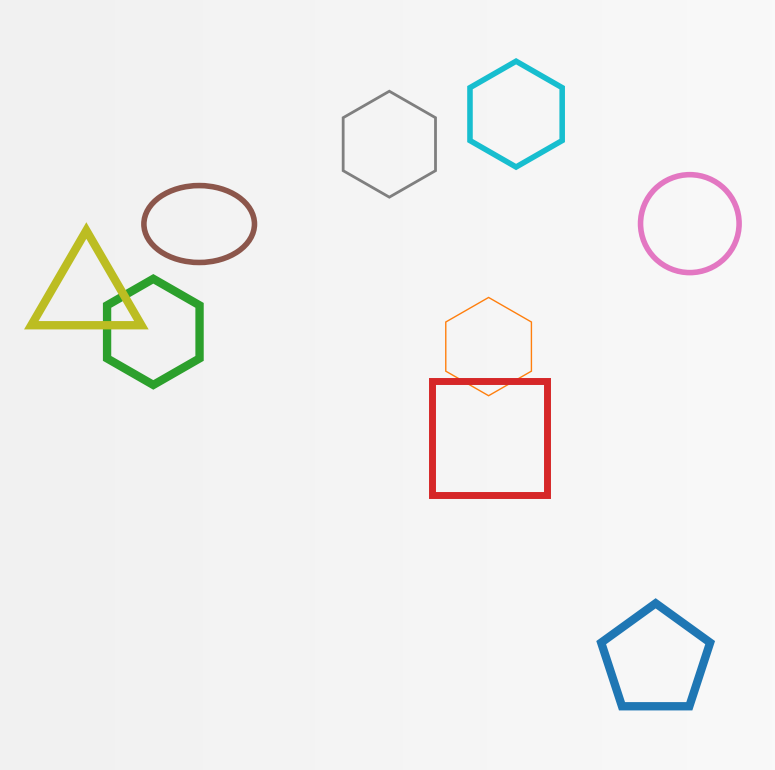[{"shape": "pentagon", "thickness": 3, "radius": 0.37, "center": [0.846, 0.143]}, {"shape": "hexagon", "thickness": 0.5, "radius": 0.32, "center": [0.63, 0.55]}, {"shape": "hexagon", "thickness": 3, "radius": 0.34, "center": [0.198, 0.569]}, {"shape": "square", "thickness": 2.5, "radius": 0.37, "center": [0.632, 0.431]}, {"shape": "oval", "thickness": 2, "radius": 0.36, "center": [0.257, 0.709]}, {"shape": "circle", "thickness": 2, "radius": 0.32, "center": [0.89, 0.71]}, {"shape": "hexagon", "thickness": 1, "radius": 0.34, "center": [0.502, 0.813]}, {"shape": "triangle", "thickness": 3, "radius": 0.41, "center": [0.111, 0.619]}, {"shape": "hexagon", "thickness": 2, "radius": 0.34, "center": [0.666, 0.852]}]